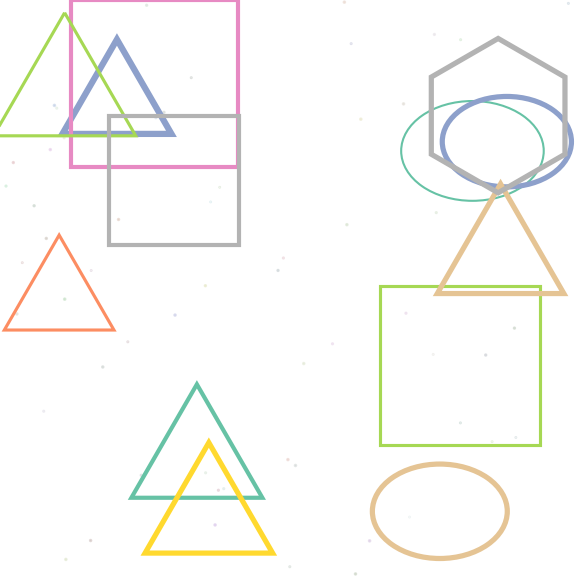[{"shape": "triangle", "thickness": 2, "radius": 0.65, "center": [0.341, 0.203]}, {"shape": "oval", "thickness": 1, "radius": 0.62, "center": [0.818, 0.738]}, {"shape": "triangle", "thickness": 1.5, "radius": 0.55, "center": [0.102, 0.482]}, {"shape": "oval", "thickness": 2.5, "radius": 0.56, "center": [0.878, 0.754]}, {"shape": "triangle", "thickness": 3, "radius": 0.55, "center": [0.202, 0.822]}, {"shape": "square", "thickness": 2, "radius": 0.72, "center": [0.267, 0.854]}, {"shape": "triangle", "thickness": 1.5, "radius": 0.71, "center": [0.112, 0.835]}, {"shape": "square", "thickness": 1.5, "radius": 0.69, "center": [0.796, 0.366]}, {"shape": "triangle", "thickness": 2.5, "radius": 0.64, "center": [0.362, 0.105]}, {"shape": "oval", "thickness": 2.5, "radius": 0.58, "center": [0.762, 0.114]}, {"shape": "triangle", "thickness": 2.5, "radius": 0.63, "center": [0.867, 0.554]}, {"shape": "hexagon", "thickness": 2.5, "radius": 0.67, "center": [0.863, 0.799]}, {"shape": "square", "thickness": 2, "radius": 0.56, "center": [0.302, 0.686]}]